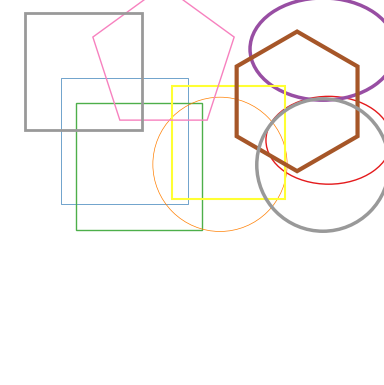[{"shape": "oval", "thickness": 1, "radius": 0.81, "center": [0.854, 0.636]}, {"shape": "square", "thickness": 0.5, "radius": 0.82, "center": [0.324, 0.634]}, {"shape": "square", "thickness": 1, "radius": 0.82, "center": [0.361, 0.568]}, {"shape": "oval", "thickness": 2.5, "radius": 0.95, "center": [0.839, 0.873]}, {"shape": "circle", "thickness": 0.5, "radius": 0.87, "center": [0.571, 0.573]}, {"shape": "square", "thickness": 1.5, "radius": 0.74, "center": [0.594, 0.63]}, {"shape": "hexagon", "thickness": 3, "radius": 0.91, "center": [0.772, 0.737]}, {"shape": "pentagon", "thickness": 1, "radius": 0.96, "center": [0.425, 0.844]}, {"shape": "circle", "thickness": 2.5, "radius": 0.86, "center": [0.839, 0.571]}, {"shape": "square", "thickness": 2, "radius": 0.76, "center": [0.217, 0.813]}]